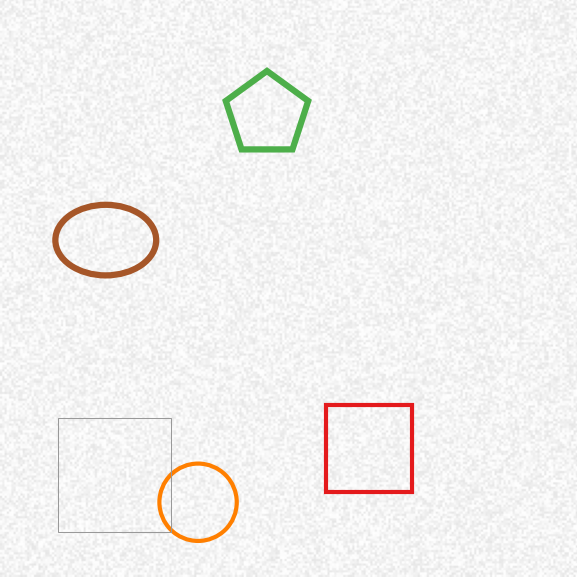[{"shape": "square", "thickness": 2, "radius": 0.37, "center": [0.639, 0.222]}, {"shape": "pentagon", "thickness": 3, "radius": 0.38, "center": [0.462, 0.801]}, {"shape": "circle", "thickness": 2, "radius": 0.33, "center": [0.343, 0.129]}, {"shape": "oval", "thickness": 3, "radius": 0.44, "center": [0.183, 0.583]}, {"shape": "square", "thickness": 0.5, "radius": 0.49, "center": [0.198, 0.177]}]